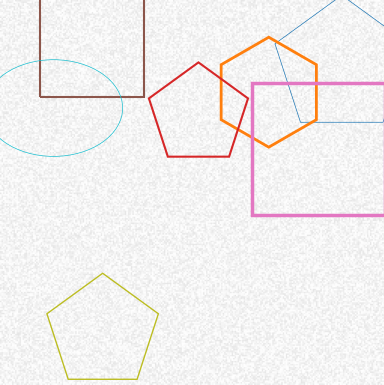[{"shape": "pentagon", "thickness": 0.5, "radius": 0.91, "center": [0.888, 0.83]}, {"shape": "hexagon", "thickness": 2, "radius": 0.71, "center": [0.698, 0.761]}, {"shape": "pentagon", "thickness": 1.5, "radius": 0.68, "center": [0.515, 0.703]}, {"shape": "square", "thickness": 1.5, "radius": 0.67, "center": [0.239, 0.883]}, {"shape": "square", "thickness": 2.5, "radius": 0.86, "center": [0.827, 0.613]}, {"shape": "pentagon", "thickness": 1, "radius": 0.76, "center": [0.267, 0.138]}, {"shape": "oval", "thickness": 0.5, "radius": 0.9, "center": [0.139, 0.719]}]